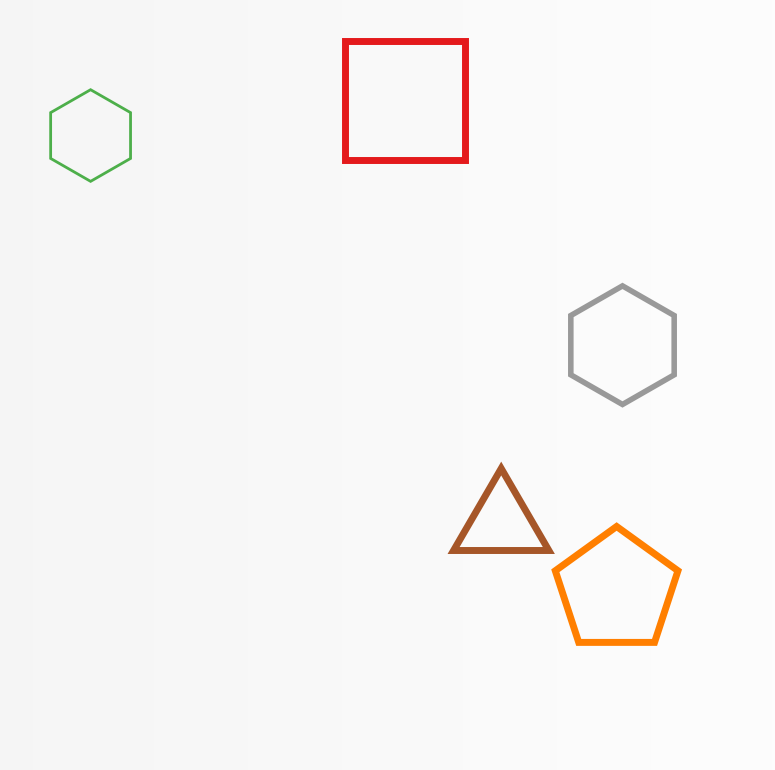[{"shape": "square", "thickness": 2.5, "radius": 0.38, "center": [0.523, 0.869]}, {"shape": "hexagon", "thickness": 1, "radius": 0.3, "center": [0.117, 0.824]}, {"shape": "pentagon", "thickness": 2.5, "radius": 0.42, "center": [0.796, 0.233]}, {"shape": "triangle", "thickness": 2.5, "radius": 0.35, "center": [0.647, 0.321]}, {"shape": "hexagon", "thickness": 2, "radius": 0.39, "center": [0.803, 0.552]}]